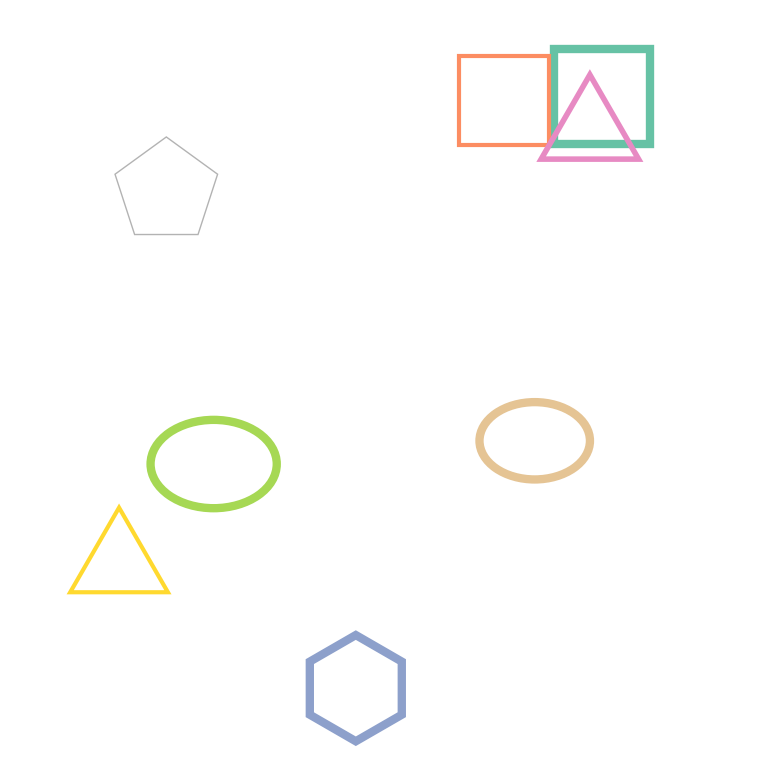[{"shape": "square", "thickness": 3, "radius": 0.31, "center": [0.782, 0.875]}, {"shape": "square", "thickness": 1.5, "radius": 0.29, "center": [0.654, 0.87]}, {"shape": "hexagon", "thickness": 3, "radius": 0.34, "center": [0.462, 0.106]}, {"shape": "triangle", "thickness": 2, "radius": 0.37, "center": [0.766, 0.83]}, {"shape": "oval", "thickness": 3, "radius": 0.41, "center": [0.277, 0.397]}, {"shape": "triangle", "thickness": 1.5, "radius": 0.37, "center": [0.155, 0.267]}, {"shape": "oval", "thickness": 3, "radius": 0.36, "center": [0.694, 0.428]}, {"shape": "pentagon", "thickness": 0.5, "radius": 0.35, "center": [0.216, 0.752]}]